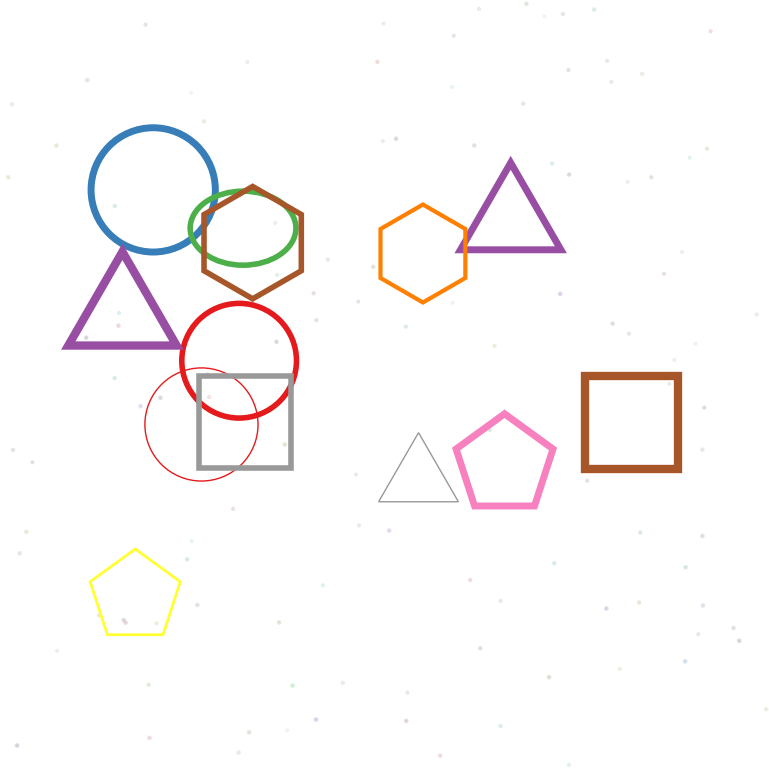[{"shape": "circle", "thickness": 2, "radius": 0.37, "center": [0.311, 0.532]}, {"shape": "circle", "thickness": 0.5, "radius": 0.37, "center": [0.262, 0.449]}, {"shape": "circle", "thickness": 2.5, "radius": 0.4, "center": [0.199, 0.753]}, {"shape": "oval", "thickness": 2, "radius": 0.34, "center": [0.316, 0.704]}, {"shape": "triangle", "thickness": 2.5, "radius": 0.38, "center": [0.663, 0.713]}, {"shape": "triangle", "thickness": 3, "radius": 0.41, "center": [0.159, 0.592]}, {"shape": "hexagon", "thickness": 1.5, "radius": 0.32, "center": [0.549, 0.671]}, {"shape": "pentagon", "thickness": 1, "radius": 0.31, "center": [0.176, 0.225]}, {"shape": "square", "thickness": 3, "radius": 0.3, "center": [0.821, 0.451]}, {"shape": "hexagon", "thickness": 2, "radius": 0.36, "center": [0.328, 0.685]}, {"shape": "pentagon", "thickness": 2.5, "radius": 0.33, "center": [0.655, 0.396]}, {"shape": "triangle", "thickness": 0.5, "radius": 0.3, "center": [0.544, 0.378]}, {"shape": "square", "thickness": 2, "radius": 0.3, "center": [0.318, 0.452]}]